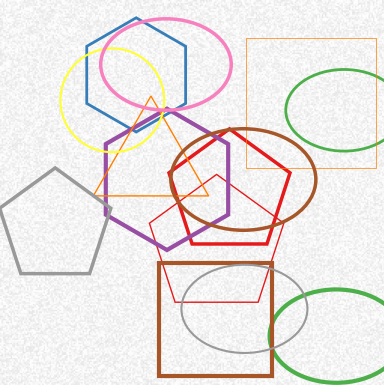[{"shape": "pentagon", "thickness": 2.5, "radius": 0.83, "center": [0.596, 0.5]}, {"shape": "pentagon", "thickness": 1, "radius": 0.92, "center": [0.563, 0.363]}, {"shape": "hexagon", "thickness": 2, "radius": 0.74, "center": [0.354, 0.806]}, {"shape": "oval", "thickness": 3, "radius": 0.87, "center": [0.873, 0.127]}, {"shape": "oval", "thickness": 2, "radius": 0.76, "center": [0.894, 0.714]}, {"shape": "hexagon", "thickness": 3, "radius": 0.92, "center": [0.434, 0.534]}, {"shape": "triangle", "thickness": 1, "radius": 0.86, "center": [0.392, 0.578]}, {"shape": "square", "thickness": 0.5, "radius": 0.84, "center": [0.808, 0.732]}, {"shape": "circle", "thickness": 1.5, "radius": 0.67, "center": [0.292, 0.739]}, {"shape": "oval", "thickness": 2.5, "radius": 0.94, "center": [0.632, 0.534]}, {"shape": "square", "thickness": 3, "radius": 0.73, "center": [0.559, 0.17]}, {"shape": "oval", "thickness": 2.5, "radius": 0.85, "center": [0.431, 0.832]}, {"shape": "oval", "thickness": 1.5, "radius": 0.82, "center": [0.635, 0.198]}, {"shape": "pentagon", "thickness": 2.5, "radius": 0.76, "center": [0.143, 0.412]}]